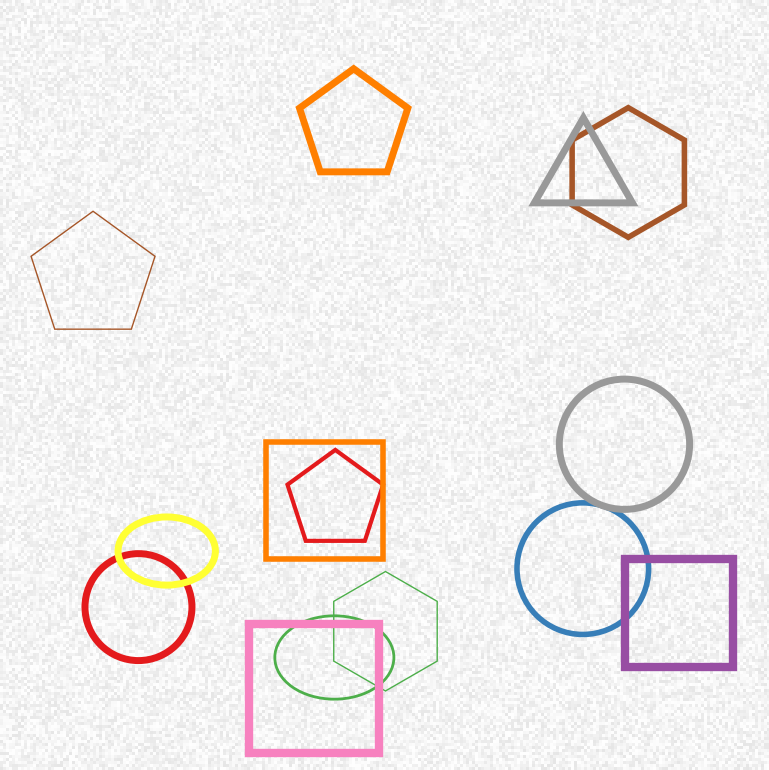[{"shape": "circle", "thickness": 2.5, "radius": 0.35, "center": [0.18, 0.212]}, {"shape": "pentagon", "thickness": 1.5, "radius": 0.33, "center": [0.435, 0.35]}, {"shape": "circle", "thickness": 2, "radius": 0.43, "center": [0.757, 0.261]}, {"shape": "oval", "thickness": 1, "radius": 0.39, "center": [0.434, 0.146]}, {"shape": "hexagon", "thickness": 0.5, "radius": 0.39, "center": [0.501, 0.18]}, {"shape": "square", "thickness": 3, "radius": 0.35, "center": [0.881, 0.204]}, {"shape": "square", "thickness": 2, "radius": 0.38, "center": [0.422, 0.35]}, {"shape": "pentagon", "thickness": 2.5, "radius": 0.37, "center": [0.459, 0.837]}, {"shape": "oval", "thickness": 2.5, "radius": 0.32, "center": [0.217, 0.284]}, {"shape": "pentagon", "thickness": 0.5, "radius": 0.42, "center": [0.121, 0.641]}, {"shape": "hexagon", "thickness": 2, "radius": 0.42, "center": [0.816, 0.776]}, {"shape": "square", "thickness": 3, "radius": 0.42, "center": [0.408, 0.106]}, {"shape": "triangle", "thickness": 2.5, "radius": 0.37, "center": [0.758, 0.773]}, {"shape": "circle", "thickness": 2.5, "radius": 0.42, "center": [0.811, 0.423]}]